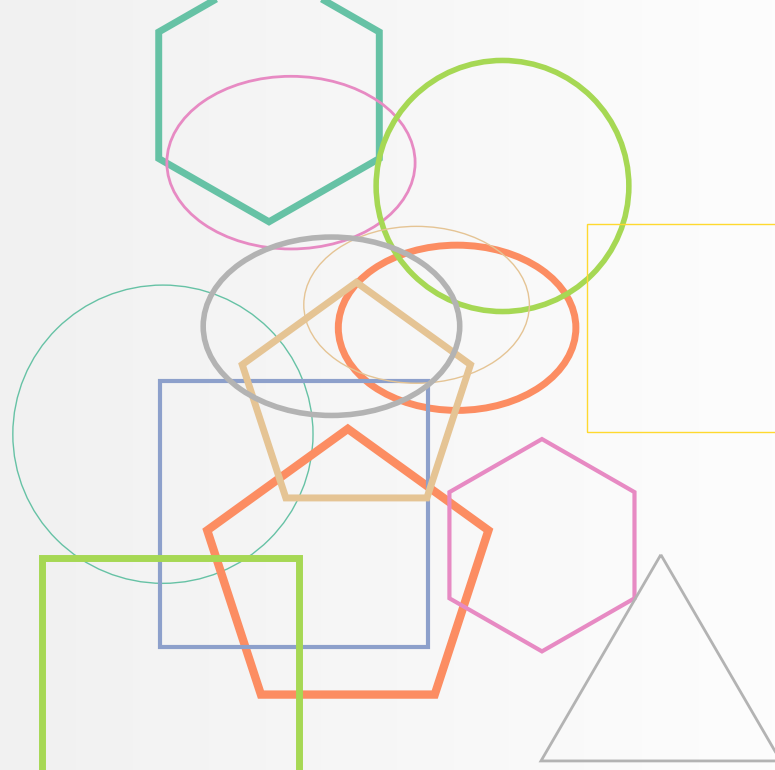[{"shape": "circle", "thickness": 0.5, "radius": 0.97, "center": [0.21, 0.436]}, {"shape": "hexagon", "thickness": 2.5, "radius": 0.82, "center": [0.347, 0.876]}, {"shape": "pentagon", "thickness": 3, "radius": 0.95, "center": [0.449, 0.252]}, {"shape": "oval", "thickness": 2.5, "radius": 0.77, "center": [0.59, 0.574]}, {"shape": "square", "thickness": 1.5, "radius": 0.86, "center": [0.379, 0.332]}, {"shape": "hexagon", "thickness": 1.5, "radius": 0.69, "center": [0.699, 0.292]}, {"shape": "oval", "thickness": 1, "radius": 0.8, "center": [0.375, 0.789]}, {"shape": "square", "thickness": 2.5, "radius": 0.83, "center": [0.221, 0.109]}, {"shape": "circle", "thickness": 2, "radius": 0.82, "center": [0.648, 0.758]}, {"shape": "square", "thickness": 0.5, "radius": 0.67, "center": [0.892, 0.574]}, {"shape": "oval", "thickness": 0.5, "radius": 0.73, "center": [0.538, 0.604]}, {"shape": "pentagon", "thickness": 2.5, "radius": 0.77, "center": [0.46, 0.479]}, {"shape": "triangle", "thickness": 1, "radius": 0.89, "center": [0.853, 0.101]}, {"shape": "oval", "thickness": 2, "radius": 0.83, "center": [0.428, 0.576]}]